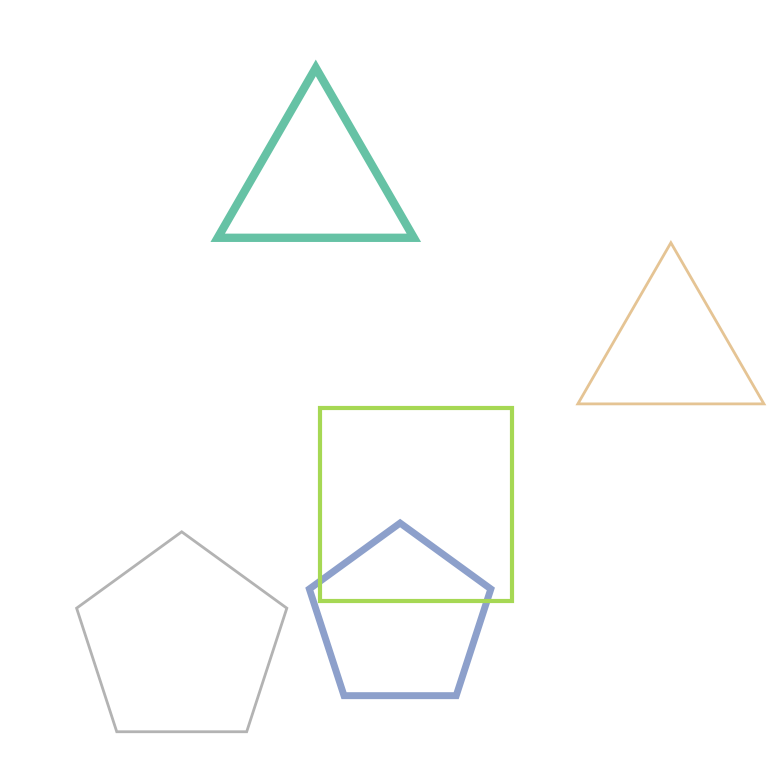[{"shape": "triangle", "thickness": 3, "radius": 0.74, "center": [0.41, 0.765]}, {"shape": "pentagon", "thickness": 2.5, "radius": 0.62, "center": [0.52, 0.197]}, {"shape": "square", "thickness": 1.5, "radius": 0.63, "center": [0.54, 0.344]}, {"shape": "triangle", "thickness": 1, "radius": 0.7, "center": [0.871, 0.545]}, {"shape": "pentagon", "thickness": 1, "radius": 0.72, "center": [0.236, 0.166]}]